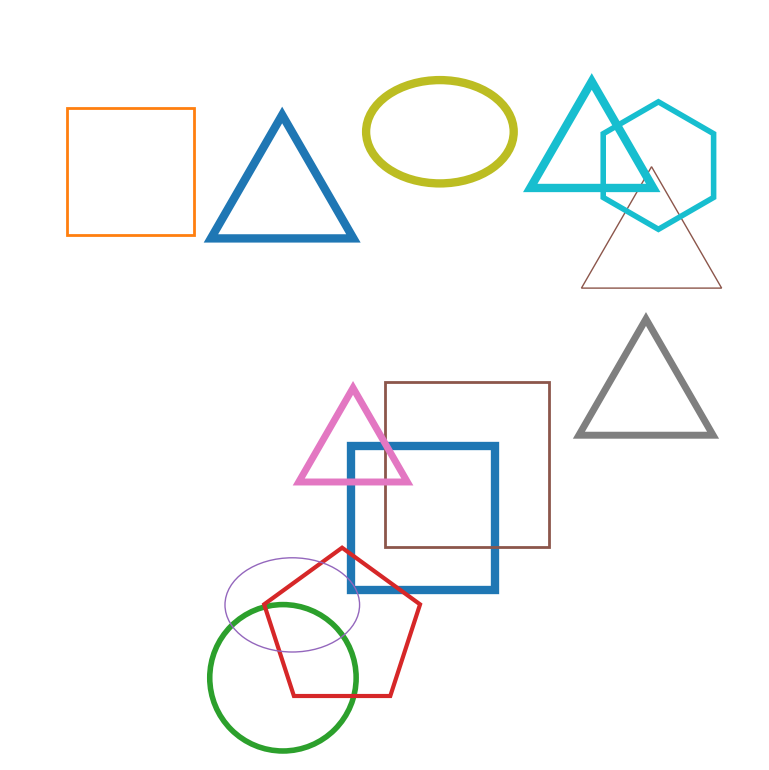[{"shape": "triangle", "thickness": 3, "radius": 0.53, "center": [0.366, 0.744]}, {"shape": "square", "thickness": 3, "radius": 0.47, "center": [0.549, 0.327]}, {"shape": "square", "thickness": 1, "radius": 0.41, "center": [0.17, 0.777]}, {"shape": "circle", "thickness": 2, "radius": 0.48, "center": [0.367, 0.12]}, {"shape": "pentagon", "thickness": 1.5, "radius": 0.53, "center": [0.444, 0.182]}, {"shape": "oval", "thickness": 0.5, "radius": 0.44, "center": [0.38, 0.214]}, {"shape": "square", "thickness": 1, "radius": 0.53, "center": [0.606, 0.397]}, {"shape": "triangle", "thickness": 0.5, "radius": 0.53, "center": [0.846, 0.678]}, {"shape": "triangle", "thickness": 2.5, "radius": 0.41, "center": [0.458, 0.415]}, {"shape": "triangle", "thickness": 2.5, "radius": 0.5, "center": [0.839, 0.485]}, {"shape": "oval", "thickness": 3, "radius": 0.48, "center": [0.571, 0.829]}, {"shape": "triangle", "thickness": 3, "radius": 0.46, "center": [0.769, 0.802]}, {"shape": "hexagon", "thickness": 2, "radius": 0.41, "center": [0.855, 0.785]}]